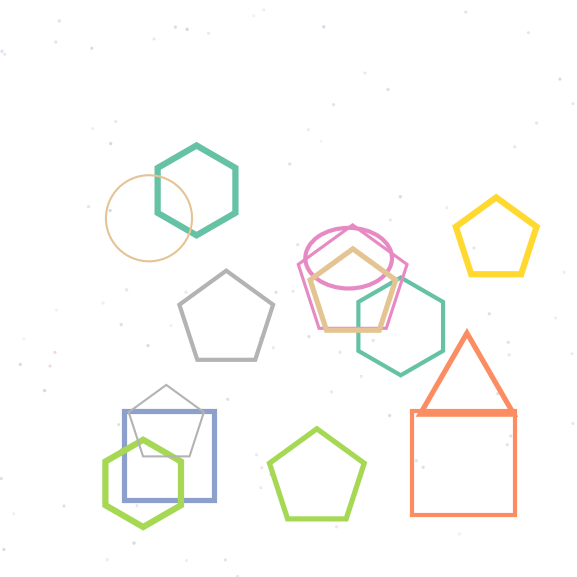[{"shape": "hexagon", "thickness": 2, "radius": 0.42, "center": [0.694, 0.434]}, {"shape": "hexagon", "thickness": 3, "radius": 0.39, "center": [0.34, 0.669]}, {"shape": "square", "thickness": 2, "radius": 0.45, "center": [0.802, 0.197]}, {"shape": "triangle", "thickness": 2.5, "radius": 0.47, "center": [0.809, 0.329]}, {"shape": "square", "thickness": 2.5, "radius": 0.39, "center": [0.293, 0.211]}, {"shape": "pentagon", "thickness": 1.5, "radius": 0.49, "center": [0.611, 0.511]}, {"shape": "oval", "thickness": 2, "radius": 0.38, "center": [0.604, 0.552]}, {"shape": "pentagon", "thickness": 2.5, "radius": 0.43, "center": [0.549, 0.17]}, {"shape": "hexagon", "thickness": 3, "radius": 0.38, "center": [0.248, 0.162]}, {"shape": "pentagon", "thickness": 3, "radius": 0.37, "center": [0.859, 0.584]}, {"shape": "pentagon", "thickness": 2.5, "radius": 0.39, "center": [0.611, 0.49]}, {"shape": "circle", "thickness": 1, "radius": 0.37, "center": [0.258, 0.621]}, {"shape": "pentagon", "thickness": 1, "radius": 0.34, "center": [0.288, 0.264]}, {"shape": "pentagon", "thickness": 2, "radius": 0.43, "center": [0.392, 0.445]}]